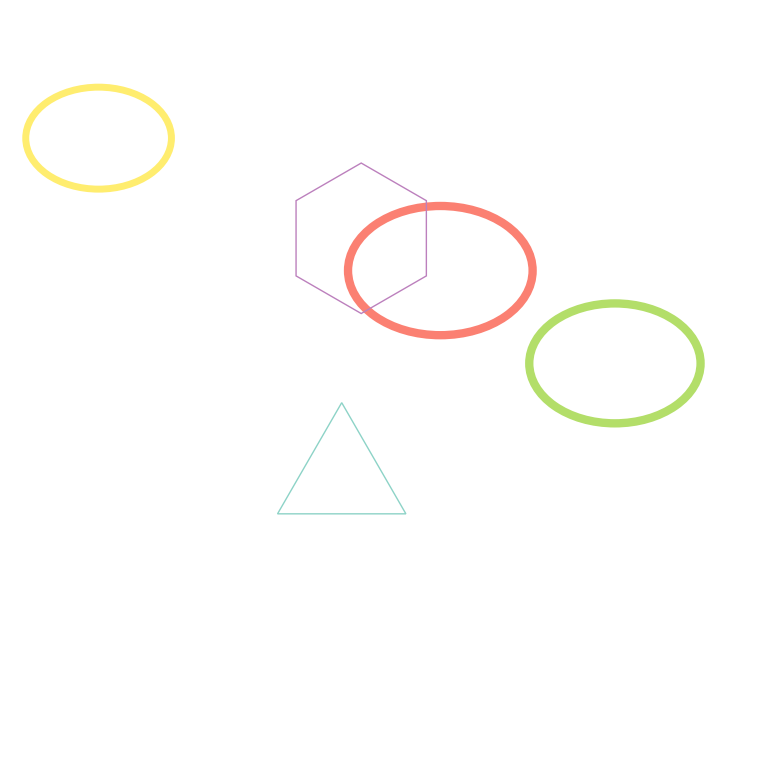[{"shape": "triangle", "thickness": 0.5, "radius": 0.48, "center": [0.444, 0.381]}, {"shape": "oval", "thickness": 3, "radius": 0.6, "center": [0.572, 0.649]}, {"shape": "oval", "thickness": 3, "radius": 0.56, "center": [0.799, 0.528]}, {"shape": "hexagon", "thickness": 0.5, "radius": 0.49, "center": [0.469, 0.691]}, {"shape": "oval", "thickness": 2.5, "radius": 0.47, "center": [0.128, 0.821]}]